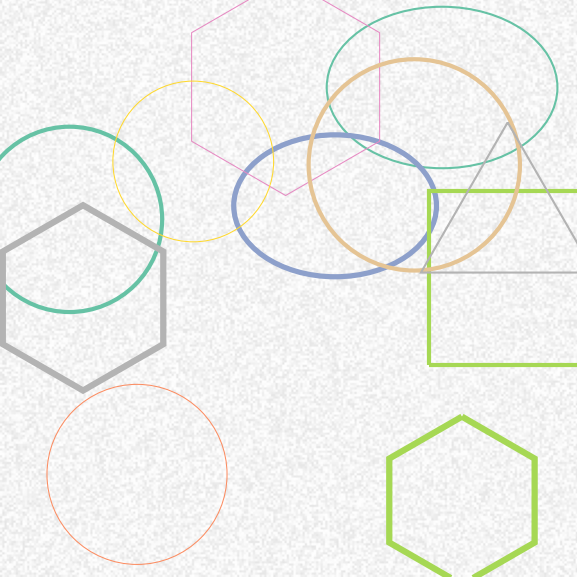[{"shape": "circle", "thickness": 2, "radius": 0.8, "center": [0.12, 0.619]}, {"shape": "oval", "thickness": 1, "radius": 1.0, "center": [0.766, 0.848]}, {"shape": "circle", "thickness": 0.5, "radius": 0.78, "center": [0.237, 0.178]}, {"shape": "oval", "thickness": 2.5, "radius": 0.88, "center": [0.58, 0.643]}, {"shape": "hexagon", "thickness": 0.5, "radius": 0.94, "center": [0.495, 0.849]}, {"shape": "square", "thickness": 2, "radius": 0.75, "center": [0.894, 0.518]}, {"shape": "hexagon", "thickness": 3, "radius": 0.73, "center": [0.8, 0.132]}, {"shape": "circle", "thickness": 0.5, "radius": 0.7, "center": [0.335, 0.72]}, {"shape": "circle", "thickness": 2, "radius": 0.91, "center": [0.717, 0.714]}, {"shape": "triangle", "thickness": 1, "radius": 0.87, "center": [0.879, 0.614]}, {"shape": "hexagon", "thickness": 3, "radius": 0.8, "center": [0.144, 0.483]}]